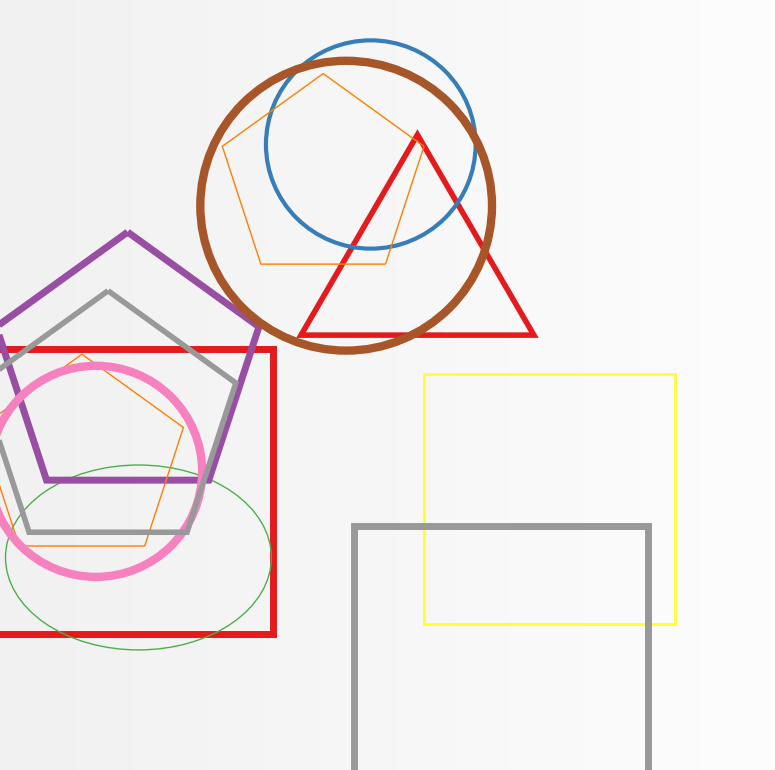[{"shape": "triangle", "thickness": 2, "radius": 0.87, "center": [0.539, 0.652]}, {"shape": "square", "thickness": 2.5, "radius": 0.92, "center": [0.168, 0.362]}, {"shape": "circle", "thickness": 1.5, "radius": 0.68, "center": [0.478, 0.812]}, {"shape": "oval", "thickness": 0.5, "radius": 0.86, "center": [0.179, 0.276]}, {"shape": "pentagon", "thickness": 2.5, "radius": 0.89, "center": [0.165, 0.521]}, {"shape": "pentagon", "thickness": 0.5, "radius": 0.68, "center": [0.417, 0.768]}, {"shape": "pentagon", "thickness": 0.5, "radius": 0.69, "center": [0.106, 0.402]}, {"shape": "square", "thickness": 1, "radius": 0.81, "center": [0.709, 0.351]}, {"shape": "circle", "thickness": 3, "radius": 0.94, "center": [0.447, 0.733]}, {"shape": "circle", "thickness": 3, "radius": 0.69, "center": [0.124, 0.388]}, {"shape": "pentagon", "thickness": 2, "radius": 0.87, "center": [0.139, 0.449]}, {"shape": "square", "thickness": 2.5, "radius": 0.95, "center": [0.646, 0.127]}]